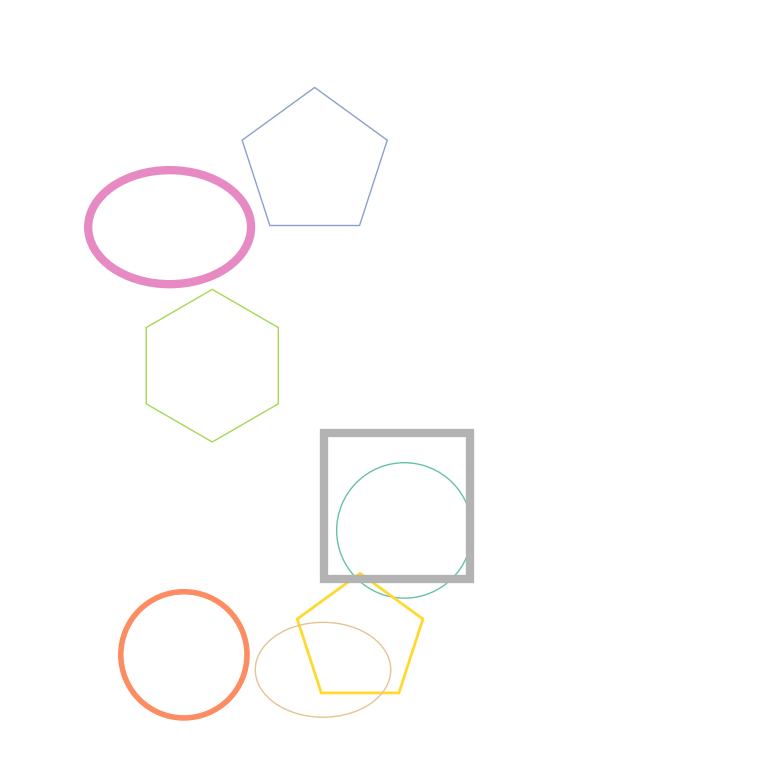[{"shape": "circle", "thickness": 0.5, "radius": 0.44, "center": [0.525, 0.311]}, {"shape": "circle", "thickness": 2, "radius": 0.41, "center": [0.239, 0.15]}, {"shape": "pentagon", "thickness": 0.5, "radius": 0.5, "center": [0.409, 0.787]}, {"shape": "oval", "thickness": 3, "radius": 0.53, "center": [0.22, 0.705]}, {"shape": "hexagon", "thickness": 0.5, "radius": 0.5, "center": [0.276, 0.525]}, {"shape": "pentagon", "thickness": 1, "radius": 0.43, "center": [0.468, 0.17]}, {"shape": "oval", "thickness": 0.5, "radius": 0.44, "center": [0.42, 0.13]}, {"shape": "square", "thickness": 3, "radius": 0.48, "center": [0.515, 0.343]}]